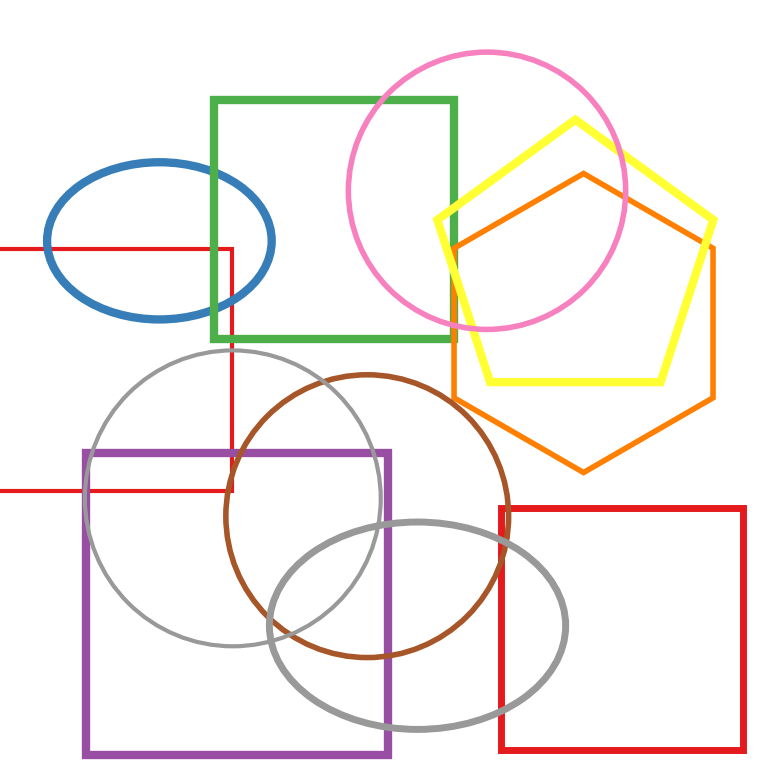[{"shape": "square", "thickness": 1.5, "radius": 0.79, "center": [0.144, 0.52]}, {"shape": "square", "thickness": 2.5, "radius": 0.79, "center": [0.808, 0.183]}, {"shape": "oval", "thickness": 3, "radius": 0.73, "center": [0.207, 0.687]}, {"shape": "square", "thickness": 3, "radius": 0.78, "center": [0.434, 0.715]}, {"shape": "square", "thickness": 3, "radius": 0.98, "center": [0.307, 0.216]}, {"shape": "hexagon", "thickness": 2, "radius": 0.97, "center": [0.758, 0.58]}, {"shape": "pentagon", "thickness": 3, "radius": 0.94, "center": [0.747, 0.656]}, {"shape": "circle", "thickness": 2, "radius": 0.92, "center": [0.477, 0.33]}, {"shape": "circle", "thickness": 2, "radius": 0.9, "center": [0.632, 0.752]}, {"shape": "circle", "thickness": 1.5, "radius": 0.96, "center": [0.302, 0.353]}, {"shape": "oval", "thickness": 2.5, "radius": 0.96, "center": [0.542, 0.187]}]